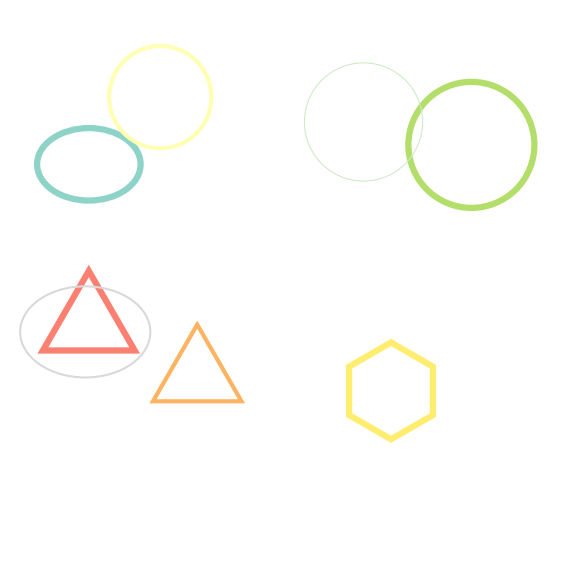[{"shape": "oval", "thickness": 3, "radius": 0.45, "center": [0.154, 0.715]}, {"shape": "circle", "thickness": 2, "radius": 0.44, "center": [0.277, 0.831]}, {"shape": "triangle", "thickness": 3, "radius": 0.46, "center": [0.154, 0.438]}, {"shape": "triangle", "thickness": 2, "radius": 0.44, "center": [0.342, 0.349]}, {"shape": "circle", "thickness": 3, "radius": 0.55, "center": [0.816, 0.748]}, {"shape": "oval", "thickness": 1, "radius": 0.56, "center": [0.148, 0.424]}, {"shape": "circle", "thickness": 0.5, "radius": 0.51, "center": [0.629, 0.788]}, {"shape": "hexagon", "thickness": 3, "radius": 0.42, "center": [0.677, 0.322]}]